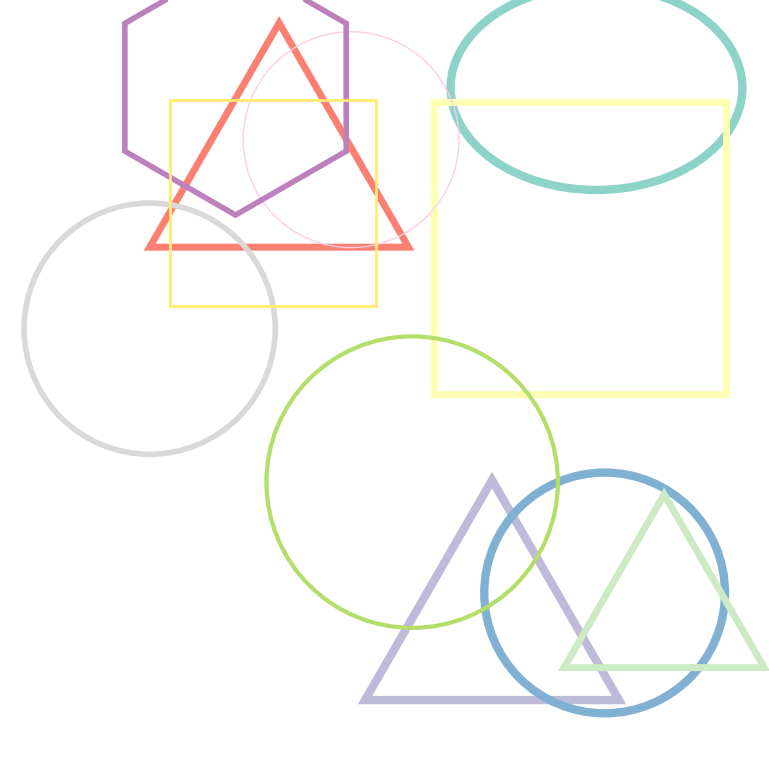[{"shape": "oval", "thickness": 3, "radius": 0.95, "center": [0.775, 0.886]}, {"shape": "square", "thickness": 2.5, "radius": 0.95, "center": [0.753, 0.678]}, {"shape": "triangle", "thickness": 3, "radius": 0.95, "center": [0.639, 0.186]}, {"shape": "triangle", "thickness": 2.5, "radius": 0.97, "center": [0.362, 0.776]}, {"shape": "circle", "thickness": 3, "radius": 0.78, "center": [0.785, 0.23]}, {"shape": "circle", "thickness": 1.5, "radius": 0.95, "center": [0.535, 0.374]}, {"shape": "circle", "thickness": 0.5, "radius": 0.7, "center": [0.456, 0.819]}, {"shape": "circle", "thickness": 2, "radius": 0.82, "center": [0.194, 0.573]}, {"shape": "hexagon", "thickness": 2, "radius": 0.83, "center": [0.306, 0.887]}, {"shape": "triangle", "thickness": 2.5, "radius": 0.75, "center": [0.863, 0.208]}, {"shape": "square", "thickness": 1, "radius": 0.67, "center": [0.354, 0.736]}]